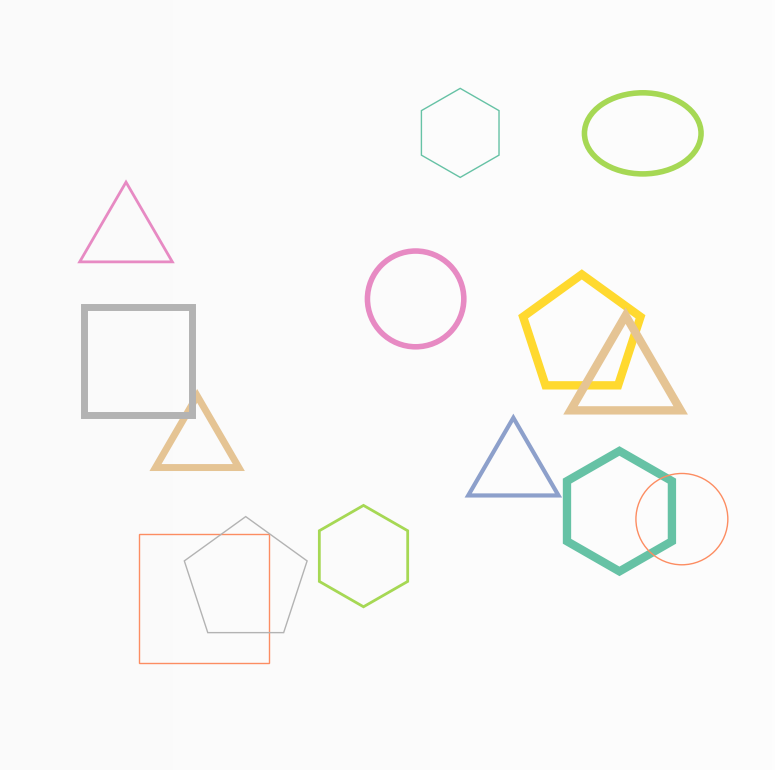[{"shape": "hexagon", "thickness": 0.5, "radius": 0.29, "center": [0.594, 0.827]}, {"shape": "hexagon", "thickness": 3, "radius": 0.39, "center": [0.799, 0.336]}, {"shape": "square", "thickness": 0.5, "radius": 0.42, "center": [0.263, 0.223]}, {"shape": "circle", "thickness": 0.5, "radius": 0.3, "center": [0.88, 0.326]}, {"shape": "triangle", "thickness": 1.5, "radius": 0.34, "center": [0.662, 0.39]}, {"shape": "triangle", "thickness": 1, "radius": 0.35, "center": [0.163, 0.694]}, {"shape": "circle", "thickness": 2, "radius": 0.31, "center": [0.536, 0.612]}, {"shape": "oval", "thickness": 2, "radius": 0.38, "center": [0.829, 0.827]}, {"shape": "hexagon", "thickness": 1, "radius": 0.33, "center": [0.469, 0.278]}, {"shape": "pentagon", "thickness": 3, "radius": 0.4, "center": [0.751, 0.564]}, {"shape": "triangle", "thickness": 3, "radius": 0.41, "center": [0.807, 0.508]}, {"shape": "triangle", "thickness": 2.5, "radius": 0.31, "center": [0.254, 0.424]}, {"shape": "square", "thickness": 2.5, "radius": 0.35, "center": [0.178, 0.531]}, {"shape": "pentagon", "thickness": 0.5, "radius": 0.42, "center": [0.317, 0.246]}]